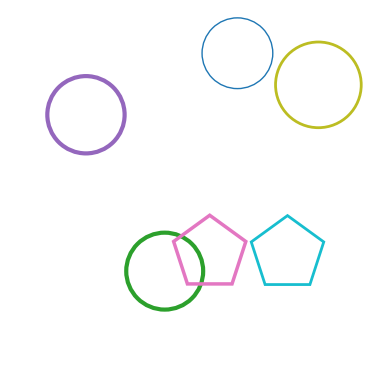[{"shape": "circle", "thickness": 1, "radius": 0.46, "center": [0.617, 0.862]}, {"shape": "circle", "thickness": 3, "radius": 0.5, "center": [0.428, 0.296]}, {"shape": "circle", "thickness": 3, "radius": 0.5, "center": [0.223, 0.702]}, {"shape": "pentagon", "thickness": 2.5, "radius": 0.49, "center": [0.545, 0.342]}, {"shape": "circle", "thickness": 2, "radius": 0.56, "center": [0.827, 0.78]}, {"shape": "pentagon", "thickness": 2, "radius": 0.5, "center": [0.747, 0.341]}]